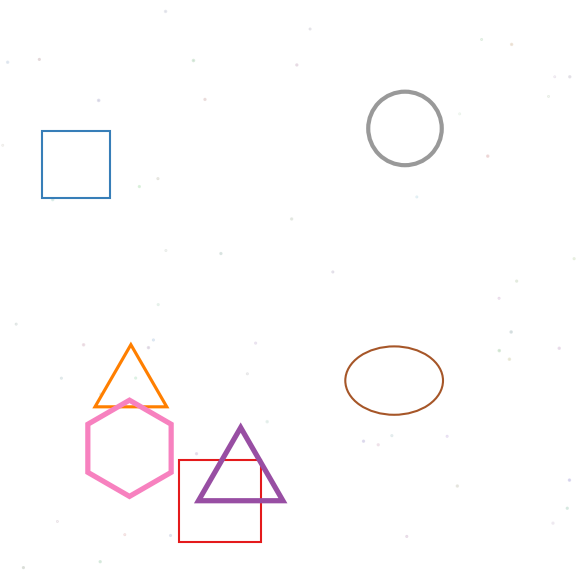[{"shape": "square", "thickness": 1, "radius": 0.35, "center": [0.381, 0.132]}, {"shape": "square", "thickness": 1, "radius": 0.29, "center": [0.131, 0.714]}, {"shape": "triangle", "thickness": 2.5, "radius": 0.42, "center": [0.417, 0.174]}, {"shape": "triangle", "thickness": 1.5, "radius": 0.36, "center": [0.227, 0.331]}, {"shape": "oval", "thickness": 1, "radius": 0.42, "center": [0.683, 0.34]}, {"shape": "hexagon", "thickness": 2.5, "radius": 0.42, "center": [0.224, 0.223]}, {"shape": "circle", "thickness": 2, "radius": 0.32, "center": [0.701, 0.777]}]